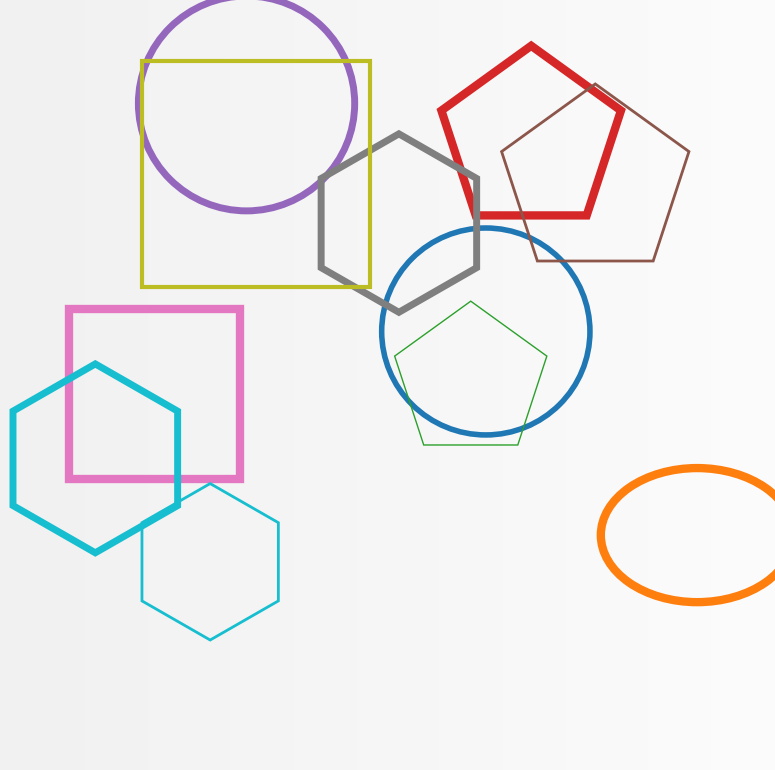[{"shape": "circle", "thickness": 2, "radius": 0.67, "center": [0.627, 0.57]}, {"shape": "oval", "thickness": 3, "radius": 0.62, "center": [0.9, 0.305]}, {"shape": "pentagon", "thickness": 0.5, "radius": 0.52, "center": [0.607, 0.506]}, {"shape": "pentagon", "thickness": 3, "radius": 0.61, "center": [0.685, 0.819]}, {"shape": "circle", "thickness": 2.5, "radius": 0.7, "center": [0.318, 0.866]}, {"shape": "pentagon", "thickness": 1, "radius": 0.64, "center": [0.768, 0.764]}, {"shape": "square", "thickness": 3, "radius": 0.55, "center": [0.2, 0.488]}, {"shape": "hexagon", "thickness": 2.5, "radius": 0.58, "center": [0.515, 0.71]}, {"shape": "square", "thickness": 1.5, "radius": 0.74, "center": [0.331, 0.774]}, {"shape": "hexagon", "thickness": 1, "radius": 0.51, "center": [0.271, 0.27]}, {"shape": "hexagon", "thickness": 2.5, "radius": 0.61, "center": [0.123, 0.405]}]